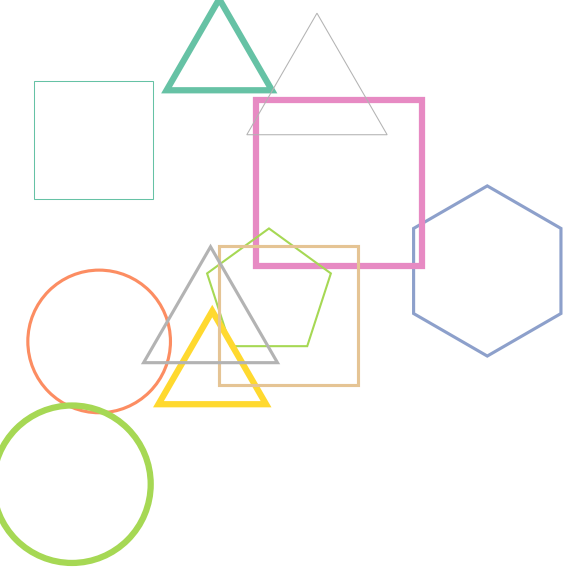[{"shape": "triangle", "thickness": 3, "radius": 0.53, "center": [0.38, 0.896]}, {"shape": "square", "thickness": 0.5, "radius": 0.51, "center": [0.162, 0.757]}, {"shape": "circle", "thickness": 1.5, "radius": 0.62, "center": [0.172, 0.408]}, {"shape": "hexagon", "thickness": 1.5, "radius": 0.74, "center": [0.844, 0.53]}, {"shape": "square", "thickness": 3, "radius": 0.72, "center": [0.587, 0.682]}, {"shape": "circle", "thickness": 3, "radius": 0.68, "center": [0.125, 0.161]}, {"shape": "pentagon", "thickness": 1, "radius": 0.56, "center": [0.466, 0.491]}, {"shape": "triangle", "thickness": 3, "radius": 0.54, "center": [0.368, 0.353]}, {"shape": "square", "thickness": 1.5, "radius": 0.6, "center": [0.499, 0.453]}, {"shape": "triangle", "thickness": 0.5, "radius": 0.7, "center": [0.549, 0.836]}, {"shape": "triangle", "thickness": 1.5, "radius": 0.67, "center": [0.365, 0.438]}]